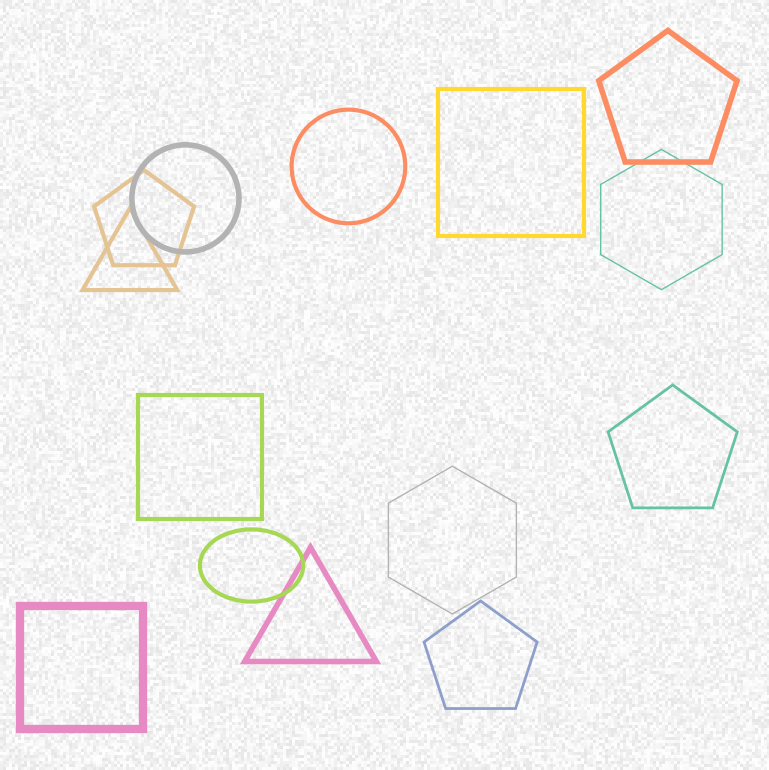[{"shape": "pentagon", "thickness": 1, "radius": 0.44, "center": [0.874, 0.412]}, {"shape": "hexagon", "thickness": 0.5, "radius": 0.46, "center": [0.859, 0.715]}, {"shape": "pentagon", "thickness": 2, "radius": 0.47, "center": [0.867, 0.866]}, {"shape": "circle", "thickness": 1.5, "radius": 0.37, "center": [0.453, 0.784]}, {"shape": "pentagon", "thickness": 1, "radius": 0.39, "center": [0.624, 0.142]}, {"shape": "triangle", "thickness": 2, "radius": 0.49, "center": [0.403, 0.19]}, {"shape": "square", "thickness": 3, "radius": 0.4, "center": [0.106, 0.133]}, {"shape": "square", "thickness": 1.5, "radius": 0.4, "center": [0.26, 0.407]}, {"shape": "oval", "thickness": 1.5, "radius": 0.34, "center": [0.327, 0.266]}, {"shape": "square", "thickness": 1.5, "radius": 0.47, "center": [0.663, 0.789]}, {"shape": "triangle", "thickness": 1.5, "radius": 0.36, "center": [0.169, 0.659]}, {"shape": "pentagon", "thickness": 1.5, "radius": 0.34, "center": [0.187, 0.711]}, {"shape": "hexagon", "thickness": 0.5, "radius": 0.48, "center": [0.587, 0.299]}, {"shape": "circle", "thickness": 2, "radius": 0.35, "center": [0.241, 0.742]}]